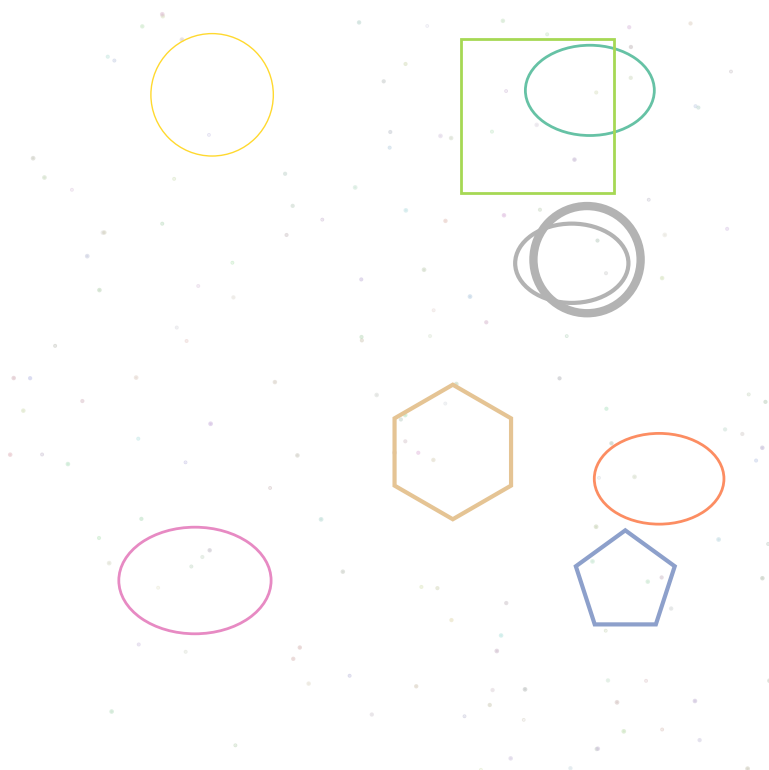[{"shape": "oval", "thickness": 1, "radius": 0.42, "center": [0.766, 0.883]}, {"shape": "oval", "thickness": 1, "radius": 0.42, "center": [0.856, 0.378]}, {"shape": "pentagon", "thickness": 1.5, "radius": 0.34, "center": [0.812, 0.244]}, {"shape": "oval", "thickness": 1, "radius": 0.49, "center": [0.253, 0.246]}, {"shape": "square", "thickness": 1, "radius": 0.5, "center": [0.698, 0.85]}, {"shape": "circle", "thickness": 0.5, "radius": 0.4, "center": [0.275, 0.877]}, {"shape": "hexagon", "thickness": 1.5, "radius": 0.44, "center": [0.588, 0.413]}, {"shape": "oval", "thickness": 1.5, "radius": 0.37, "center": [0.743, 0.658]}, {"shape": "circle", "thickness": 3, "radius": 0.35, "center": [0.762, 0.663]}]